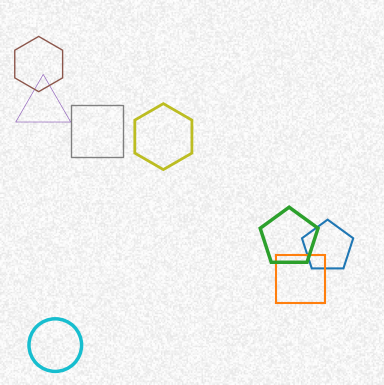[{"shape": "pentagon", "thickness": 1.5, "radius": 0.35, "center": [0.851, 0.359]}, {"shape": "square", "thickness": 1.5, "radius": 0.31, "center": [0.781, 0.275]}, {"shape": "pentagon", "thickness": 2.5, "radius": 0.4, "center": [0.751, 0.383]}, {"shape": "triangle", "thickness": 0.5, "radius": 0.41, "center": [0.112, 0.724]}, {"shape": "hexagon", "thickness": 1, "radius": 0.36, "center": [0.1, 0.834]}, {"shape": "square", "thickness": 1, "radius": 0.34, "center": [0.251, 0.659]}, {"shape": "hexagon", "thickness": 2, "radius": 0.43, "center": [0.424, 0.645]}, {"shape": "circle", "thickness": 2.5, "radius": 0.34, "center": [0.144, 0.104]}]